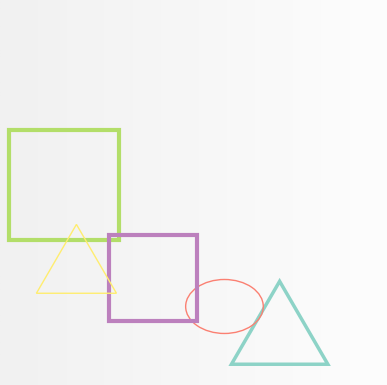[{"shape": "triangle", "thickness": 2.5, "radius": 0.72, "center": [0.722, 0.126]}, {"shape": "oval", "thickness": 1, "radius": 0.5, "center": [0.579, 0.204]}, {"shape": "square", "thickness": 3, "radius": 0.71, "center": [0.165, 0.52]}, {"shape": "square", "thickness": 3, "radius": 0.56, "center": [0.395, 0.278]}, {"shape": "triangle", "thickness": 1, "radius": 0.6, "center": [0.197, 0.298]}]